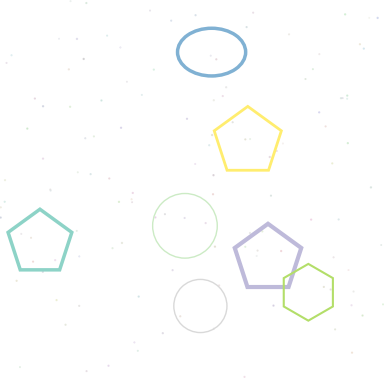[{"shape": "pentagon", "thickness": 2.5, "radius": 0.44, "center": [0.104, 0.369]}, {"shape": "pentagon", "thickness": 3, "radius": 0.45, "center": [0.696, 0.328]}, {"shape": "oval", "thickness": 2.5, "radius": 0.44, "center": [0.55, 0.865]}, {"shape": "hexagon", "thickness": 1.5, "radius": 0.37, "center": [0.801, 0.241]}, {"shape": "circle", "thickness": 1, "radius": 0.35, "center": [0.52, 0.205]}, {"shape": "circle", "thickness": 1, "radius": 0.42, "center": [0.48, 0.413]}, {"shape": "pentagon", "thickness": 2, "radius": 0.46, "center": [0.644, 0.632]}]